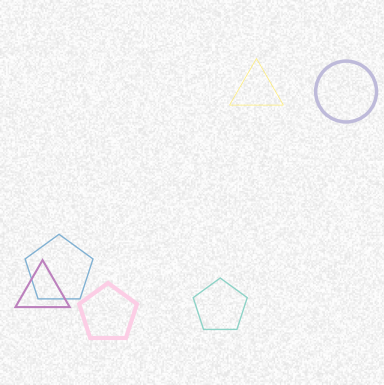[{"shape": "pentagon", "thickness": 1, "radius": 0.37, "center": [0.572, 0.204]}, {"shape": "circle", "thickness": 2.5, "radius": 0.4, "center": [0.899, 0.762]}, {"shape": "pentagon", "thickness": 1, "radius": 0.46, "center": [0.153, 0.299]}, {"shape": "pentagon", "thickness": 3, "radius": 0.39, "center": [0.281, 0.186]}, {"shape": "triangle", "thickness": 1.5, "radius": 0.41, "center": [0.111, 0.243]}, {"shape": "triangle", "thickness": 0.5, "radius": 0.4, "center": [0.666, 0.767]}]